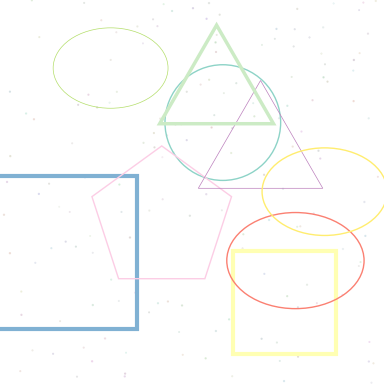[{"shape": "circle", "thickness": 1, "radius": 0.75, "center": [0.579, 0.682]}, {"shape": "square", "thickness": 3, "radius": 0.67, "center": [0.738, 0.214]}, {"shape": "oval", "thickness": 1, "radius": 0.89, "center": [0.767, 0.323]}, {"shape": "square", "thickness": 3, "radius": 0.99, "center": [0.156, 0.343]}, {"shape": "oval", "thickness": 0.5, "radius": 0.75, "center": [0.287, 0.823]}, {"shape": "pentagon", "thickness": 1, "radius": 0.95, "center": [0.42, 0.43]}, {"shape": "triangle", "thickness": 0.5, "radius": 0.93, "center": [0.677, 0.604]}, {"shape": "triangle", "thickness": 2.5, "radius": 0.85, "center": [0.563, 0.764]}, {"shape": "oval", "thickness": 1, "radius": 0.81, "center": [0.843, 0.502]}]